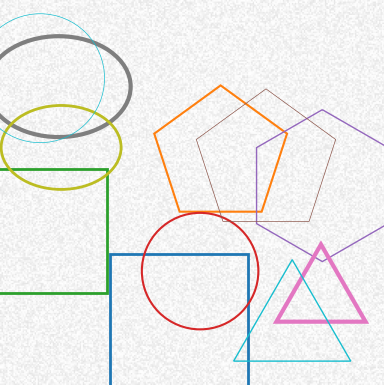[{"shape": "square", "thickness": 2, "radius": 0.89, "center": [0.465, 0.161]}, {"shape": "pentagon", "thickness": 1.5, "radius": 0.91, "center": [0.573, 0.597]}, {"shape": "square", "thickness": 2, "radius": 0.81, "center": [0.118, 0.399]}, {"shape": "circle", "thickness": 1.5, "radius": 0.76, "center": [0.52, 0.296]}, {"shape": "hexagon", "thickness": 1, "radius": 0.99, "center": [0.837, 0.518]}, {"shape": "pentagon", "thickness": 0.5, "radius": 0.95, "center": [0.691, 0.579]}, {"shape": "triangle", "thickness": 3, "radius": 0.67, "center": [0.834, 0.231]}, {"shape": "oval", "thickness": 3, "radius": 0.94, "center": [0.152, 0.775]}, {"shape": "oval", "thickness": 2, "radius": 0.78, "center": [0.159, 0.617]}, {"shape": "circle", "thickness": 0.5, "radius": 0.84, "center": [0.104, 0.797]}, {"shape": "triangle", "thickness": 1, "radius": 0.88, "center": [0.759, 0.15]}]